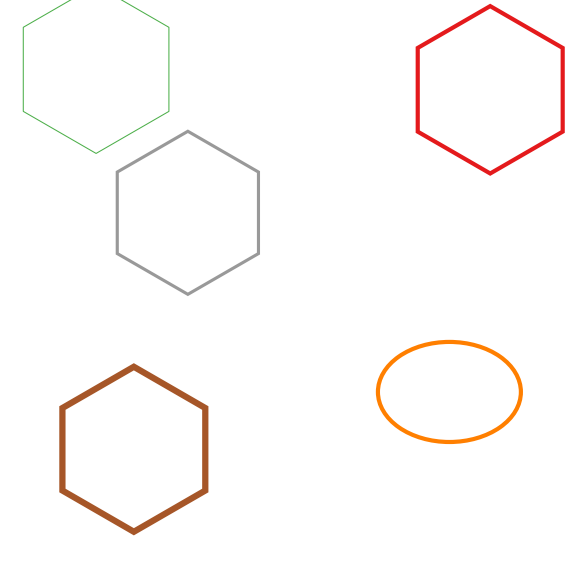[{"shape": "hexagon", "thickness": 2, "radius": 0.72, "center": [0.849, 0.844]}, {"shape": "hexagon", "thickness": 0.5, "radius": 0.73, "center": [0.166, 0.879]}, {"shape": "oval", "thickness": 2, "radius": 0.62, "center": [0.778, 0.32]}, {"shape": "hexagon", "thickness": 3, "radius": 0.71, "center": [0.232, 0.221]}, {"shape": "hexagon", "thickness": 1.5, "radius": 0.71, "center": [0.325, 0.631]}]